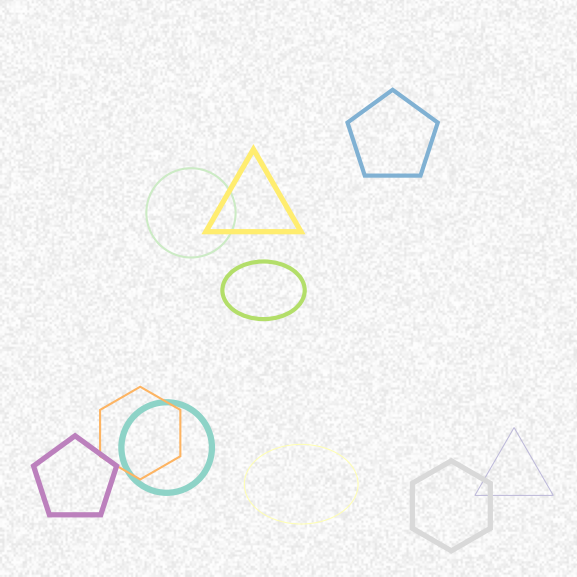[{"shape": "circle", "thickness": 3, "radius": 0.39, "center": [0.289, 0.224]}, {"shape": "oval", "thickness": 0.5, "radius": 0.49, "center": [0.522, 0.161]}, {"shape": "triangle", "thickness": 0.5, "radius": 0.39, "center": [0.89, 0.18]}, {"shape": "pentagon", "thickness": 2, "radius": 0.41, "center": [0.68, 0.762]}, {"shape": "hexagon", "thickness": 1, "radius": 0.4, "center": [0.243, 0.249]}, {"shape": "oval", "thickness": 2, "radius": 0.36, "center": [0.456, 0.496]}, {"shape": "hexagon", "thickness": 2.5, "radius": 0.39, "center": [0.782, 0.123]}, {"shape": "pentagon", "thickness": 2.5, "radius": 0.38, "center": [0.13, 0.169]}, {"shape": "circle", "thickness": 1, "radius": 0.39, "center": [0.331, 0.631]}, {"shape": "triangle", "thickness": 2.5, "radius": 0.48, "center": [0.439, 0.646]}]